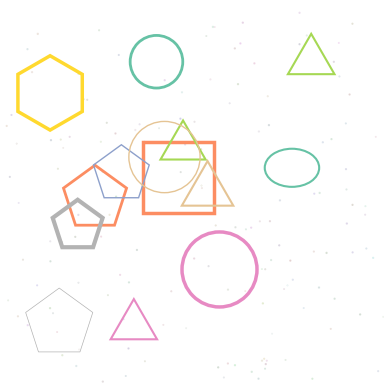[{"shape": "oval", "thickness": 1.5, "radius": 0.35, "center": [0.758, 0.564]}, {"shape": "circle", "thickness": 2, "radius": 0.34, "center": [0.406, 0.84]}, {"shape": "pentagon", "thickness": 2, "radius": 0.43, "center": [0.247, 0.485]}, {"shape": "square", "thickness": 2.5, "radius": 0.46, "center": [0.464, 0.539]}, {"shape": "pentagon", "thickness": 1, "radius": 0.38, "center": [0.315, 0.548]}, {"shape": "triangle", "thickness": 1.5, "radius": 0.35, "center": [0.348, 0.154]}, {"shape": "circle", "thickness": 2.5, "radius": 0.49, "center": [0.57, 0.3]}, {"shape": "triangle", "thickness": 1.5, "radius": 0.35, "center": [0.808, 0.842]}, {"shape": "triangle", "thickness": 1.5, "radius": 0.34, "center": [0.475, 0.619]}, {"shape": "hexagon", "thickness": 2.5, "radius": 0.48, "center": [0.13, 0.759]}, {"shape": "circle", "thickness": 1, "radius": 0.46, "center": [0.427, 0.592]}, {"shape": "triangle", "thickness": 1.5, "radius": 0.39, "center": [0.539, 0.504]}, {"shape": "pentagon", "thickness": 3, "radius": 0.34, "center": [0.202, 0.413]}, {"shape": "pentagon", "thickness": 0.5, "radius": 0.46, "center": [0.154, 0.16]}]